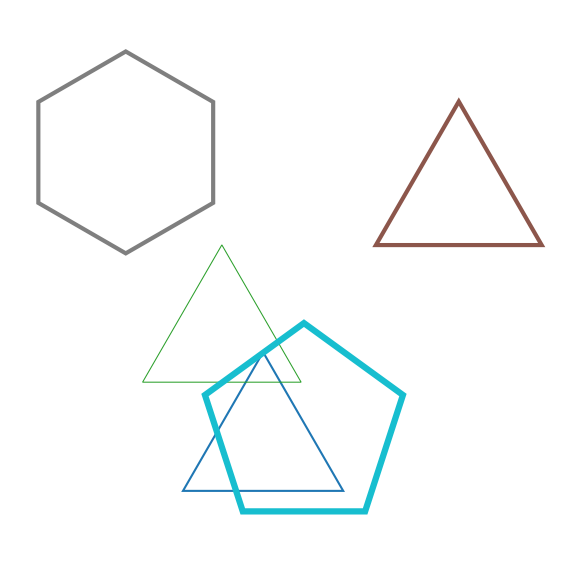[{"shape": "triangle", "thickness": 1, "radius": 0.8, "center": [0.456, 0.229]}, {"shape": "triangle", "thickness": 0.5, "radius": 0.79, "center": [0.384, 0.417]}, {"shape": "triangle", "thickness": 2, "radius": 0.83, "center": [0.794, 0.658]}, {"shape": "hexagon", "thickness": 2, "radius": 0.87, "center": [0.218, 0.735]}, {"shape": "pentagon", "thickness": 3, "radius": 0.9, "center": [0.526, 0.259]}]